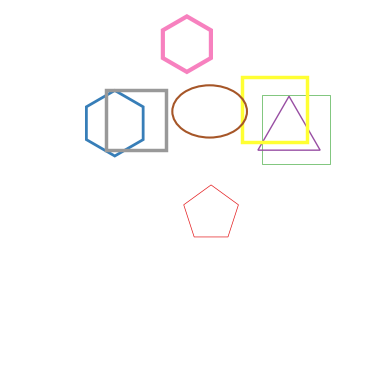[{"shape": "pentagon", "thickness": 0.5, "radius": 0.37, "center": [0.548, 0.445]}, {"shape": "hexagon", "thickness": 2, "radius": 0.43, "center": [0.298, 0.68]}, {"shape": "square", "thickness": 0.5, "radius": 0.45, "center": [0.769, 0.664]}, {"shape": "triangle", "thickness": 1, "radius": 0.47, "center": [0.751, 0.657]}, {"shape": "square", "thickness": 2.5, "radius": 0.42, "center": [0.714, 0.717]}, {"shape": "oval", "thickness": 1.5, "radius": 0.48, "center": [0.545, 0.711]}, {"shape": "hexagon", "thickness": 3, "radius": 0.36, "center": [0.485, 0.885]}, {"shape": "square", "thickness": 2.5, "radius": 0.39, "center": [0.354, 0.688]}]